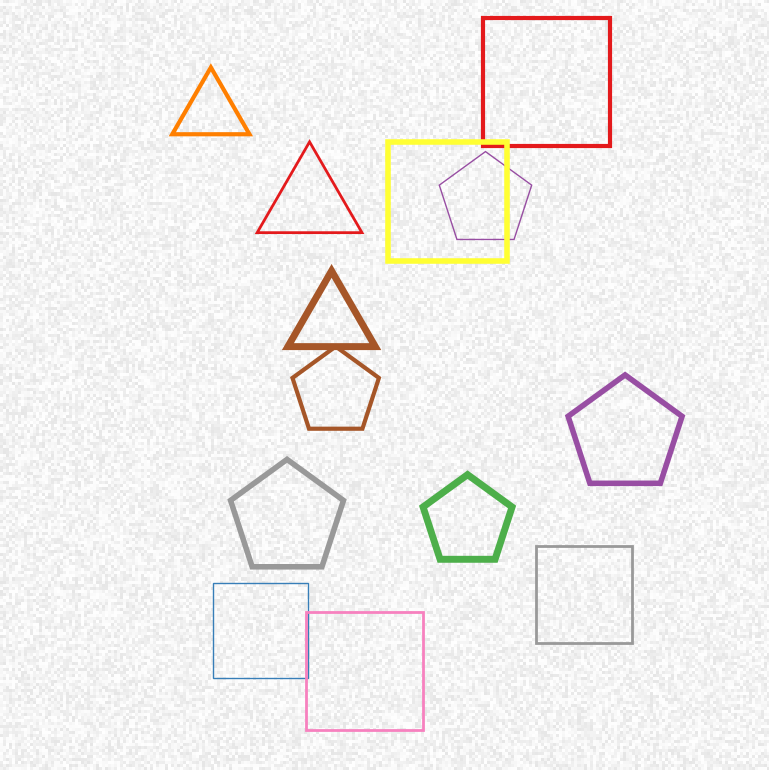[{"shape": "square", "thickness": 1.5, "radius": 0.41, "center": [0.71, 0.893]}, {"shape": "triangle", "thickness": 1, "radius": 0.39, "center": [0.402, 0.737]}, {"shape": "square", "thickness": 0.5, "radius": 0.31, "center": [0.338, 0.181]}, {"shape": "pentagon", "thickness": 2.5, "radius": 0.3, "center": [0.607, 0.323]}, {"shape": "pentagon", "thickness": 0.5, "radius": 0.32, "center": [0.631, 0.74]}, {"shape": "pentagon", "thickness": 2, "radius": 0.39, "center": [0.812, 0.435]}, {"shape": "triangle", "thickness": 1.5, "radius": 0.29, "center": [0.274, 0.855]}, {"shape": "square", "thickness": 2, "radius": 0.39, "center": [0.581, 0.739]}, {"shape": "triangle", "thickness": 2.5, "radius": 0.33, "center": [0.431, 0.583]}, {"shape": "pentagon", "thickness": 1.5, "radius": 0.3, "center": [0.436, 0.491]}, {"shape": "square", "thickness": 1, "radius": 0.38, "center": [0.473, 0.128]}, {"shape": "square", "thickness": 1, "radius": 0.31, "center": [0.759, 0.228]}, {"shape": "pentagon", "thickness": 2, "radius": 0.39, "center": [0.373, 0.326]}]